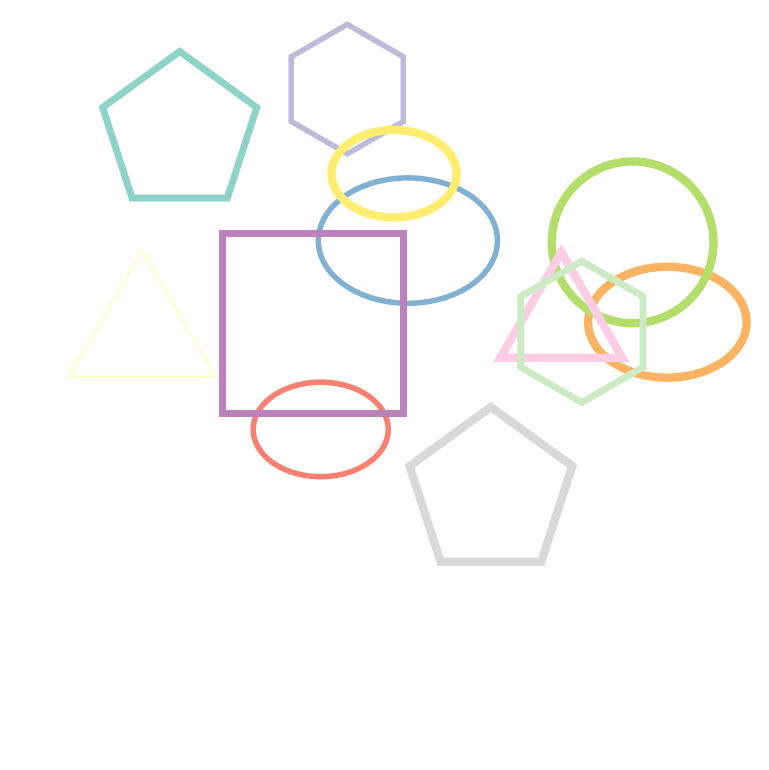[{"shape": "pentagon", "thickness": 2.5, "radius": 0.53, "center": [0.233, 0.828]}, {"shape": "triangle", "thickness": 0.5, "radius": 0.55, "center": [0.185, 0.566]}, {"shape": "hexagon", "thickness": 2, "radius": 0.42, "center": [0.451, 0.884]}, {"shape": "oval", "thickness": 2, "radius": 0.44, "center": [0.416, 0.442]}, {"shape": "oval", "thickness": 2, "radius": 0.58, "center": [0.53, 0.688]}, {"shape": "oval", "thickness": 3, "radius": 0.51, "center": [0.867, 0.582]}, {"shape": "circle", "thickness": 3, "radius": 0.53, "center": [0.822, 0.685]}, {"shape": "triangle", "thickness": 3, "radius": 0.46, "center": [0.729, 0.581]}, {"shape": "pentagon", "thickness": 3, "radius": 0.56, "center": [0.638, 0.36]}, {"shape": "square", "thickness": 2.5, "radius": 0.59, "center": [0.406, 0.58]}, {"shape": "hexagon", "thickness": 2.5, "radius": 0.46, "center": [0.756, 0.569]}, {"shape": "oval", "thickness": 3, "radius": 0.41, "center": [0.512, 0.774]}]